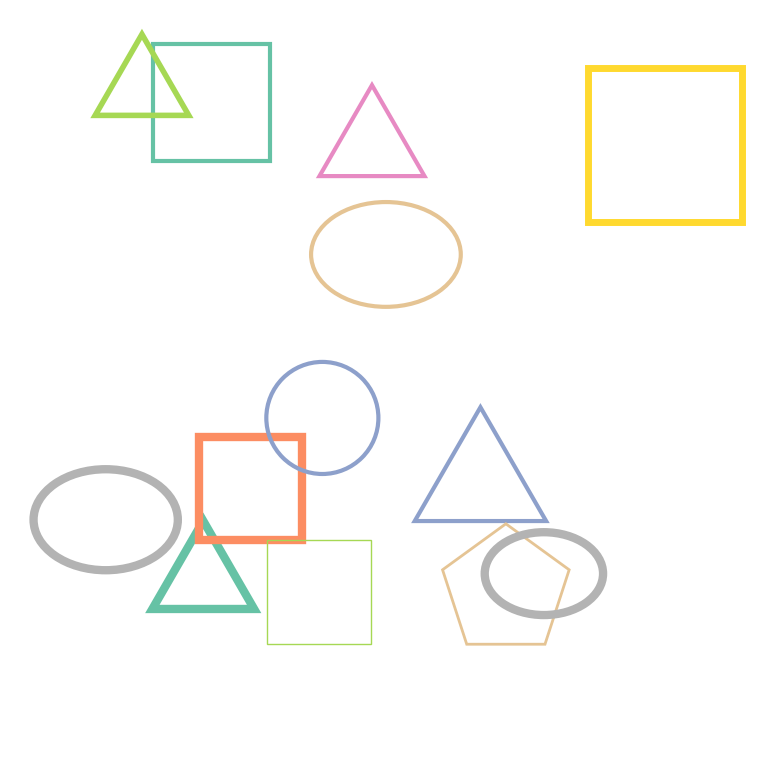[{"shape": "square", "thickness": 1.5, "radius": 0.38, "center": [0.275, 0.867]}, {"shape": "triangle", "thickness": 3, "radius": 0.38, "center": [0.264, 0.247]}, {"shape": "square", "thickness": 3, "radius": 0.33, "center": [0.325, 0.366]}, {"shape": "circle", "thickness": 1.5, "radius": 0.36, "center": [0.419, 0.457]}, {"shape": "triangle", "thickness": 1.5, "radius": 0.49, "center": [0.624, 0.373]}, {"shape": "triangle", "thickness": 1.5, "radius": 0.39, "center": [0.483, 0.811]}, {"shape": "triangle", "thickness": 2, "radius": 0.35, "center": [0.184, 0.885]}, {"shape": "square", "thickness": 0.5, "radius": 0.34, "center": [0.414, 0.231]}, {"shape": "square", "thickness": 2.5, "radius": 0.5, "center": [0.864, 0.811]}, {"shape": "oval", "thickness": 1.5, "radius": 0.49, "center": [0.501, 0.67]}, {"shape": "pentagon", "thickness": 1, "radius": 0.43, "center": [0.657, 0.233]}, {"shape": "oval", "thickness": 3, "radius": 0.47, "center": [0.137, 0.325]}, {"shape": "oval", "thickness": 3, "radius": 0.38, "center": [0.706, 0.255]}]